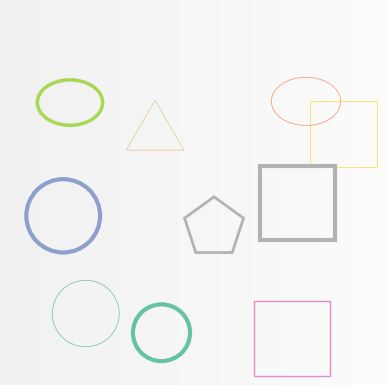[{"shape": "circle", "thickness": 0.5, "radius": 0.43, "center": [0.221, 0.186]}, {"shape": "circle", "thickness": 3, "radius": 0.37, "center": [0.417, 0.136]}, {"shape": "oval", "thickness": 0.5, "radius": 0.45, "center": [0.79, 0.737]}, {"shape": "circle", "thickness": 3, "radius": 0.48, "center": [0.163, 0.439]}, {"shape": "square", "thickness": 1, "radius": 0.49, "center": [0.754, 0.12]}, {"shape": "oval", "thickness": 2.5, "radius": 0.42, "center": [0.181, 0.734]}, {"shape": "square", "thickness": 0.5, "radius": 0.43, "center": [0.887, 0.651]}, {"shape": "triangle", "thickness": 0.5, "radius": 0.43, "center": [0.4, 0.653]}, {"shape": "pentagon", "thickness": 2, "radius": 0.4, "center": [0.552, 0.409]}, {"shape": "square", "thickness": 3, "radius": 0.48, "center": [0.768, 0.472]}]